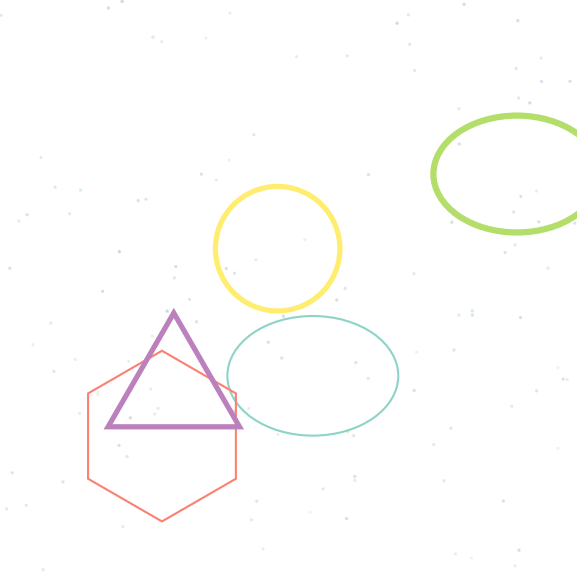[{"shape": "oval", "thickness": 1, "radius": 0.74, "center": [0.542, 0.348]}, {"shape": "hexagon", "thickness": 1, "radius": 0.74, "center": [0.28, 0.244]}, {"shape": "oval", "thickness": 3, "radius": 0.72, "center": [0.895, 0.698]}, {"shape": "triangle", "thickness": 2.5, "radius": 0.66, "center": [0.301, 0.326]}, {"shape": "circle", "thickness": 2.5, "radius": 0.54, "center": [0.481, 0.569]}]